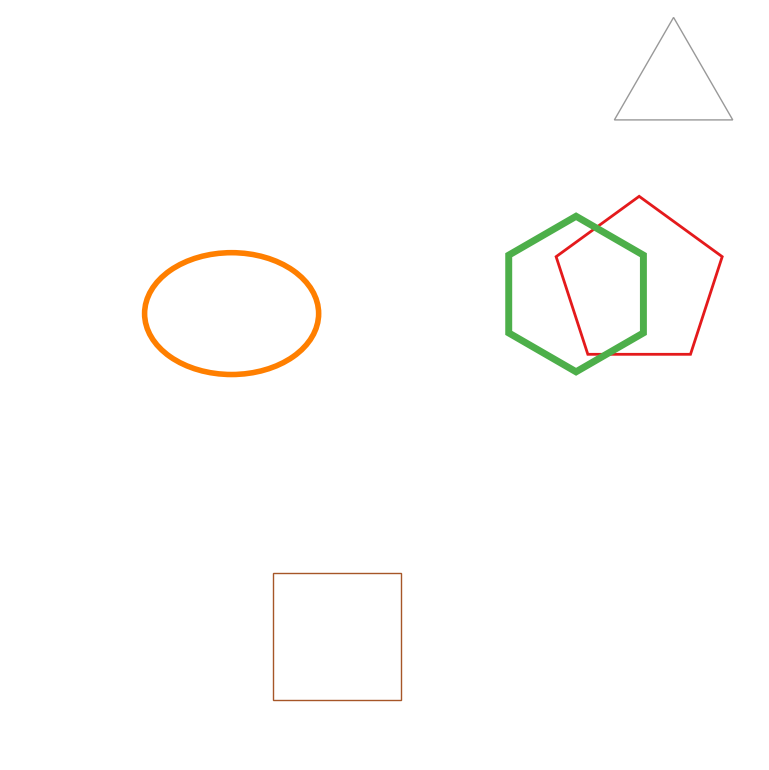[{"shape": "pentagon", "thickness": 1, "radius": 0.57, "center": [0.83, 0.632]}, {"shape": "hexagon", "thickness": 2.5, "radius": 0.5, "center": [0.748, 0.618]}, {"shape": "oval", "thickness": 2, "radius": 0.57, "center": [0.301, 0.593]}, {"shape": "square", "thickness": 0.5, "radius": 0.41, "center": [0.438, 0.174]}, {"shape": "triangle", "thickness": 0.5, "radius": 0.44, "center": [0.875, 0.889]}]